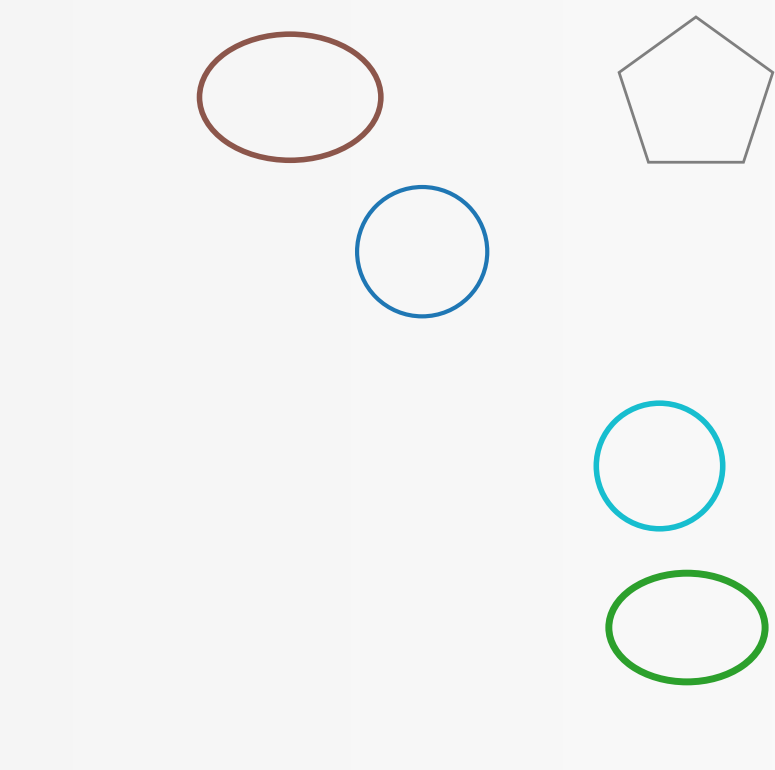[{"shape": "circle", "thickness": 1.5, "radius": 0.42, "center": [0.545, 0.673]}, {"shape": "oval", "thickness": 2.5, "radius": 0.5, "center": [0.886, 0.185]}, {"shape": "oval", "thickness": 2, "radius": 0.59, "center": [0.374, 0.874]}, {"shape": "pentagon", "thickness": 1, "radius": 0.52, "center": [0.898, 0.874]}, {"shape": "circle", "thickness": 2, "radius": 0.41, "center": [0.851, 0.395]}]